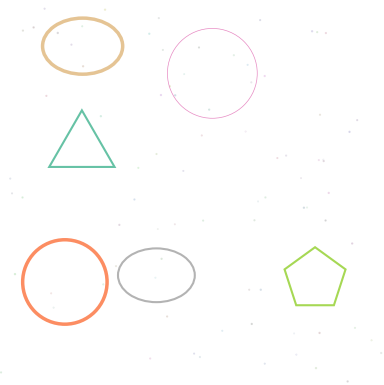[{"shape": "triangle", "thickness": 1.5, "radius": 0.49, "center": [0.213, 0.615]}, {"shape": "circle", "thickness": 2.5, "radius": 0.55, "center": [0.169, 0.268]}, {"shape": "circle", "thickness": 0.5, "radius": 0.58, "center": [0.552, 0.809]}, {"shape": "pentagon", "thickness": 1.5, "radius": 0.42, "center": [0.818, 0.275]}, {"shape": "oval", "thickness": 2.5, "radius": 0.52, "center": [0.215, 0.88]}, {"shape": "oval", "thickness": 1.5, "radius": 0.5, "center": [0.406, 0.285]}]